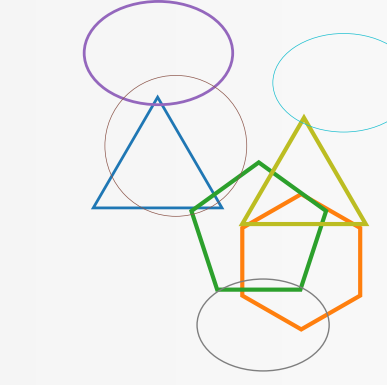[{"shape": "triangle", "thickness": 2, "radius": 0.96, "center": [0.407, 0.556]}, {"shape": "hexagon", "thickness": 3, "radius": 0.88, "center": [0.777, 0.32]}, {"shape": "pentagon", "thickness": 3, "radius": 0.91, "center": [0.668, 0.395]}, {"shape": "oval", "thickness": 2, "radius": 0.96, "center": [0.409, 0.862]}, {"shape": "circle", "thickness": 0.5, "radius": 0.92, "center": [0.454, 0.621]}, {"shape": "oval", "thickness": 1, "radius": 0.85, "center": [0.679, 0.156]}, {"shape": "triangle", "thickness": 3, "radius": 0.92, "center": [0.784, 0.51]}, {"shape": "oval", "thickness": 0.5, "radius": 0.91, "center": [0.887, 0.785]}]